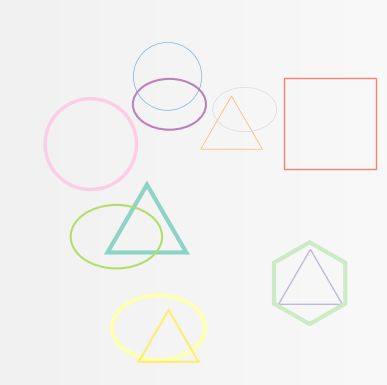[{"shape": "triangle", "thickness": 3, "radius": 0.59, "center": [0.379, 0.403]}, {"shape": "oval", "thickness": 3, "radius": 0.6, "center": [0.409, 0.149]}, {"shape": "triangle", "thickness": 1, "radius": 0.48, "center": [0.801, 0.257]}, {"shape": "square", "thickness": 1, "radius": 0.59, "center": [0.852, 0.679]}, {"shape": "circle", "thickness": 0.5, "radius": 0.44, "center": [0.433, 0.802]}, {"shape": "triangle", "thickness": 0.5, "radius": 0.46, "center": [0.597, 0.658]}, {"shape": "oval", "thickness": 1.5, "radius": 0.59, "center": [0.3, 0.385]}, {"shape": "circle", "thickness": 2.5, "radius": 0.59, "center": [0.234, 0.626]}, {"shape": "oval", "thickness": 0.5, "radius": 0.41, "center": [0.632, 0.715]}, {"shape": "oval", "thickness": 1.5, "radius": 0.47, "center": [0.437, 0.729]}, {"shape": "hexagon", "thickness": 3, "radius": 0.53, "center": [0.799, 0.264]}, {"shape": "triangle", "thickness": 1.5, "radius": 0.45, "center": [0.435, 0.105]}]